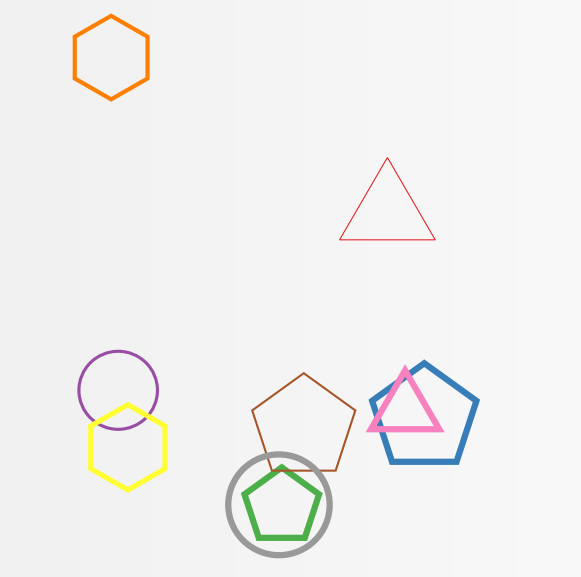[{"shape": "triangle", "thickness": 0.5, "radius": 0.48, "center": [0.667, 0.631]}, {"shape": "pentagon", "thickness": 3, "radius": 0.47, "center": [0.73, 0.276]}, {"shape": "pentagon", "thickness": 3, "radius": 0.34, "center": [0.485, 0.122]}, {"shape": "circle", "thickness": 1.5, "radius": 0.34, "center": [0.203, 0.323]}, {"shape": "hexagon", "thickness": 2, "radius": 0.36, "center": [0.191, 0.899]}, {"shape": "hexagon", "thickness": 2.5, "radius": 0.37, "center": [0.22, 0.225]}, {"shape": "pentagon", "thickness": 1, "radius": 0.47, "center": [0.523, 0.26]}, {"shape": "triangle", "thickness": 3, "radius": 0.34, "center": [0.697, 0.29]}, {"shape": "circle", "thickness": 3, "radius": 0.44, "center": [0.48, 0.125]}]